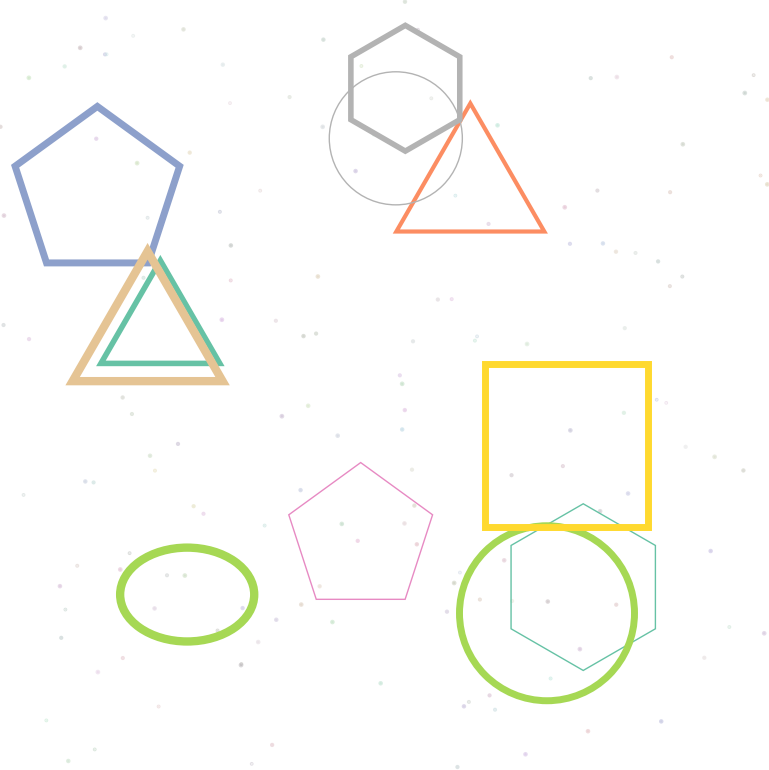[{"shape": "triangle", "thickness": 2, "radius": 0.45, "center": [0.208, 0.573]}, {"shape": "hexagon", "thickness": 0.5, "radius": 0.54, "center": [0.757, 0.238]}, {"shape": "triangle", "thickness": 1.5, "radius": 0.55, "center": [0.611, 0.755]}, {"shape": "pentagon", "thickness": 2.5, "radius": 0.56, "center": [0.126, 0.749]}, {"shape": "pentagon", "thickness": 0.5, "radius": 0.49, "center": [0.468, 0.301]}, {"shape": "circle", "thickness": 2.5, "radius": 0.57, "center": [0.71, 0.204]}, {"shape": "oval", "thickness": 3, "radius": 0.44, "center": [0.243, 0.228]}, {"shape": "square", "thickness": 2.5, "radius": 0.53, "center": [0.736, 0.422]}, {"shape": "triangle", "thickness": 3, "radius": 0.56, "center": [0.192, 0.561]}, {"shape": "hexagon", "thickness": 2, "radius": 0.41, "center": [0.526, 0.885]}, {"shape": "circle", "thickness": 0.5, "radius": 0.43, "center": [0.514, 0.82]}]